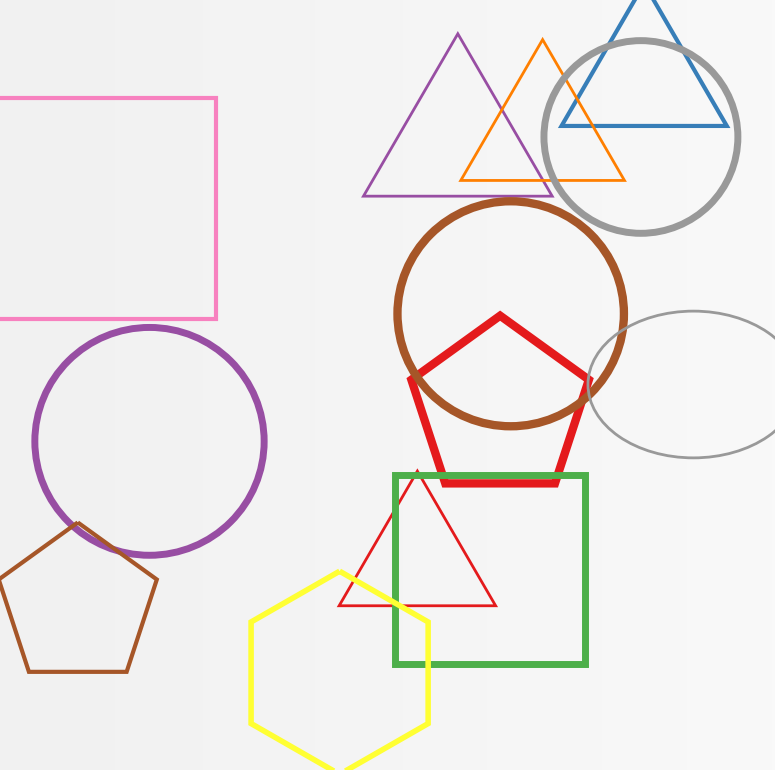[{"shape": "pentagon", "thickness": 3, "radius": 0.6, "center": [0.645, 0.47]}, {"shape": "triangle", "thickness": 1, "radius": 0.58, "center": [0.539, 0.272]}, {"shape": "triangle", "thickness": 1.5, "radius": 0.62, "center": [0.831, 0.898]}, {"shape": "square", "thickness": 2.5, "radius": 0.61, "center": [0.632, 0.26]}, {"shape": "triangle", "thickness": 1, "radius": 0.7, "center": [0.591, 0.816]}, {"shape": "circle", "thickness": 2.5, "radius": 0.74, "center": [0.193, 0.427]}, {"shape": "triangle", "thickness": 1, "radius": 0.61, "center": [0.7, 0.827]}, {"shape": "hexagon", "thickness": 2, "radius": 0.66, "center": [0.438, 0.126]}, {"shape": "circle", "thickness": 3, "radius": 0.73, "center": [0.659, 0.593]}, {"shape": "pentagon", "thickness": 1.5, "radius": 0.54, "center": [0.1, 0.214]}, {"shape": "square", "thickness": 1.5, "radius": 0.72, "center": [0.135, 0.729]}, {"shape": "oval", "thickness": 1, "radius": 0.68, "center": [0.895, 0.501]}, {"shape": "circle", "thickness": 2.5, "radius": 0.63, "center": [0.827, 0.822]}]